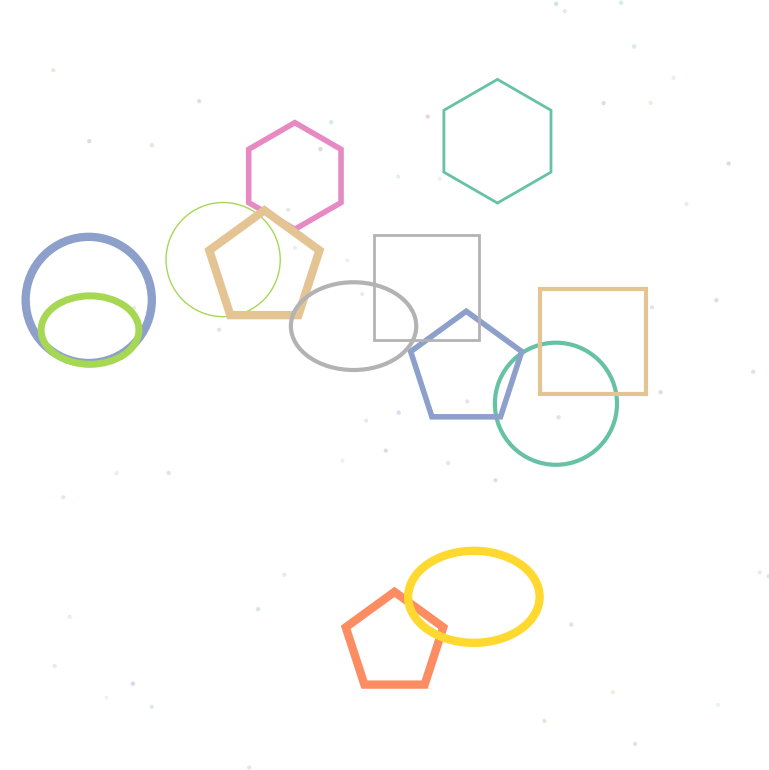[{"shape": "circle", "thickness": 1.5, "radius": 0.4, "center": [0.722, 0.476]}, {"shape": "hexagon", "thickness": 1, "radius": 0.4, "center": [0.646, 0.817]}, {"shape": "pentagon", "thickness": 3, "radius": 0.33, "center": [0.512, 0.165]}, {"shape": "circle", "thickness": 3, "radius": 0.41, "center": [0.115, 0.61]}, {"shape": "pentagon", "thickness": 2, "radius": 0.38, "center": [0.605, 0.52]}, {"shape": "hexagon", "thickness": 2, "radius": 0.35, "center": [0.383, 0.772]}, {"shape": "oval", "thickness": 2.5, "radius": 0.32, "center": [0.117, 0.571]}, {"shape": "circle", "thickness": 0.5, "radius": 0.37, "center": [0.29, 0.663]}, {"shape": "oval", "thickness": 3, "radius": 0.43, "center": [0.615, 0.225]}, {"shape": "pentagon", "thickness": 3, "radius": 0.38, "center": [0.343, 0.652]}, {"shape": "square", "thickness": 1.5, "radius": 0.34, "center": [0.77, 0.557]}, {"shape": "oval", "thickness": 1.5, "radius": 0.41, "center": [0.459, 0.576]}, {"shape": "square", "thickness": 1, "radius": 0.34, "center": [0.554, 0.626]}]